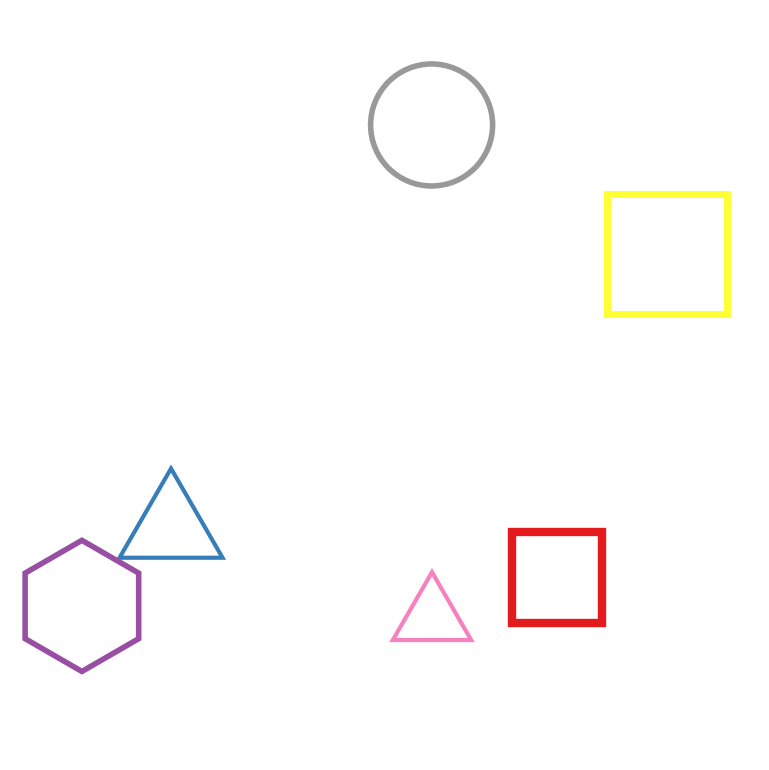[{"shape": "square", "thickness": 3, "radius": 0.29, "center": [0.723, 0.249]}, {"shape": "triangle", "thickness": 1.5, "radius": 0.39, "center": [0.222, 0.314]}, {"shape": "hexagon", "thickness": 2, "radius": 0.43, "center": [0.106, 0.213]}, {"shape": "square", "thickness": 2.5, "radius": 0.39, "center": [0.866, 0.67]}, {"shape": "triangle", "thickness": 1.5, "radius": 0.29, "center": [0.561, 0.198]}, {"shape": "circle", "thickness": 2, "radius": 0.4, "center": [0.561, 0.838]}]